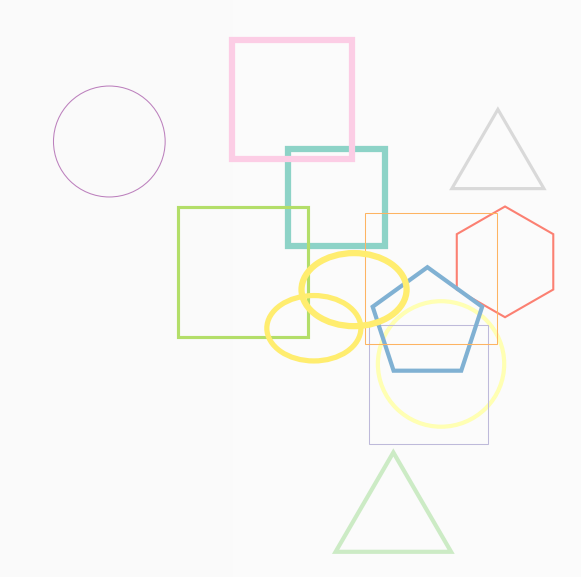[{"shape": "square", "thickness": 3, "radius": 0.42, "center": [0.579, 0.657]}, {"shape": "circle", "thickness": 2, "radius": 0.54, "center": [0.759, 0.369]}, {"shape": "square", "thickness": 0.5, "radius": 0.51, "center": [0.737, 0.334]}, {"shape": "hexagon", "thickness": 1, "radius": 0.48, "center": [0.869, 0.546]}, {"shape": "pentagon", "thickness": 2, "radius": 0.5, "center": [0.735, 0.437]}, {"shape": "square", "thickness": 0.5, "radius": 0.57, "center": [0.741, 0.517]}, {"shape": "square", "thickness": 1.5, "radius": 0.56, "center": [0.418, 0.528]}, {"shape": "square", "thickness": 3, "radius": 0.51, "center": [0.503, 0.826]}, {"shape": "triangle", "thickness": 1.5, "radius": 0.46, "center": [0.857, 0.718]}, {"shape": "circle", "thickness": 0.5, "radius": 0.48, "center": [0.188, 0.754]}, {"shape": "triangle", "thickness": 2, "radius": 0.57, "center": [0.677, 0.101]}, {"shape": "oval", "thickness": 2.5, "radius": 0.4, "center": [0.54, 0.431]}, {"shape": "oval", "thickness": 3, "radius": 0.45, "center": [0.609, 0.498]}]